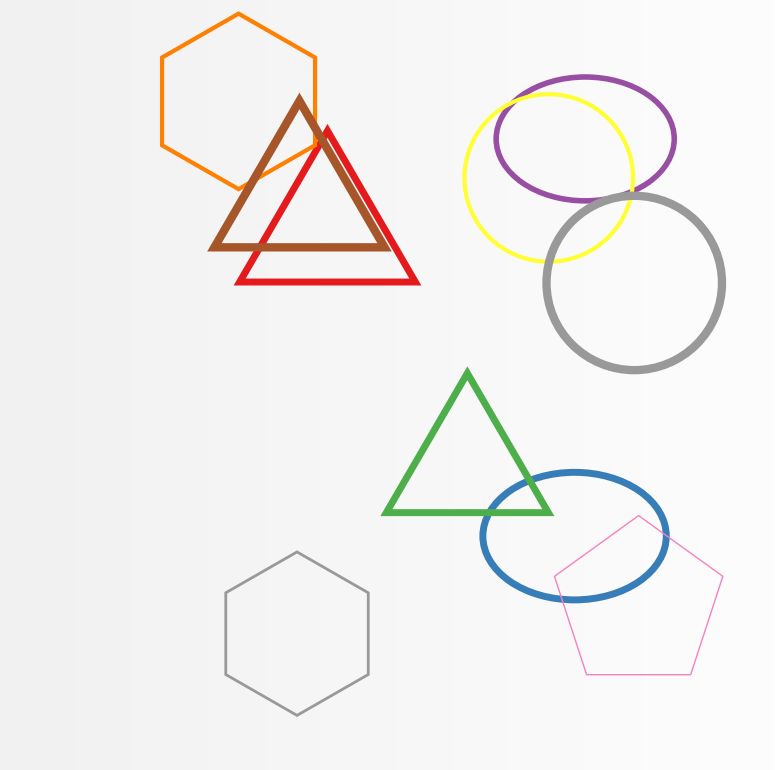[{"shape": "triangle", "thickness": 2.5, "radius": 0.65, "center": [0.423, 0.699]}, {"shape": "oval", "thickness": 2.5, "radius": 0.59, "center": [0.741, 0.304]}, {"shape": "triangle", "thickness": 2.5, "radius": 0.6, "center": [0.603, 0.395]}, {"shape": "oval", "thickness": 2, "radius": 0.57, "center": [0.755, 0.82]}, {"shape": "hexagon", "thickness": 1.5, "radius": 0.57, "center": [0.308, 0.868]}, {"shape": "circle", "thickness": 1.5, "radius": 0.54, "center": [0.708, 0.769]}, {"shape": "triangle", "thickness": 3, "radius": 0.63, "center": [0.386, 0.742]}, {"shape": "pentagon", "thickness": 0.5, "radius": 0.57, "center": [0.824, 0.216]}, {"shape": "hexagon", "thickness": 1, "radius": 0.53, "center": [0.383, 0.177]}, {"shape": "circle", "thickness": 3, "radius": 0.57, "center": [0.818, 0.633]}]